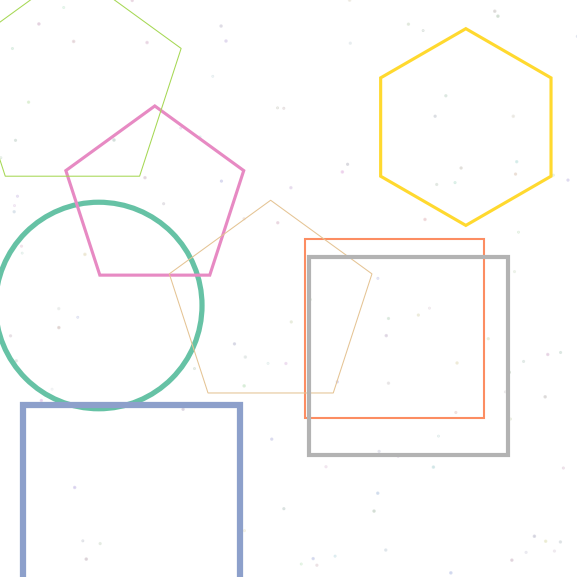[{"shape": "circle", "thickness": 2.5, "radius": 0.89, "center": [0.171, 0.47]}, {"shape": "square", "thickness": 1, "radius": 0.78, "center": [0.683, 0.43]}, {"shape": "square", "thickness": 3, "radius": 0.94, "center": [0.228, 0.109]}, {"shape": "pentagon", "thickness": 1.5, "radius": 0.81, "center": [0.268, 0.654]}, {"shape": "pentagon", "thickness": 0.5, "radius": 0.99, "center": [0.125, 0.854]}, {"shape": "hexagon", "thickness": 1.5, "radius": 0.85, "center": [0.807, 0.779]}, {"shape": "pentagon", "thickness": 0.5, "radius": 0.92, "center": [0.469, 0.468]}, {"shape": "square", "thickness": 2, "radius": 0.86, "center": [0.708, 0.383]}]